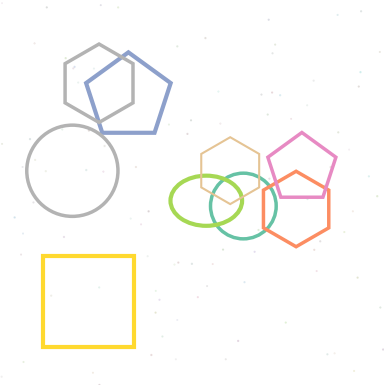[{"shape": "circle", "thickness": 2.5, "radius": 0.43, "center": [0.632, 0.465]}, {"shape": "hexagon", "thickness": 2.5, "radius": 0.49, "center": [0.769, 0.457]}, {"shape": "pentagon", "thickness": 3, "radius": 0.58, "center": [0.333, 0.749]}, {"shape": "pentagon", "thickness": 2.5, "radius": 0.46, "center": [0.784, 0.563]}, {"shape": "oval", "thickness": 3, "radius": 0.47, "center": [0.536, 0.479]}, {"shape": "square", "thickness": 3, "radius": 0.59, "center": [0.23, 0.217]}, {"shape": "hexagon", "thickness": 1.5, "radius": 0.43, "center": [0.598, 0.557]}, {"shape": "circle", "thickness": 2.5, "radius": 0.59, "center": [0.188, 0.556]}, {"shape": "hexagon", "thickness": 2.5, "radius": 0.51, "center": [0.257, 0.784]}]